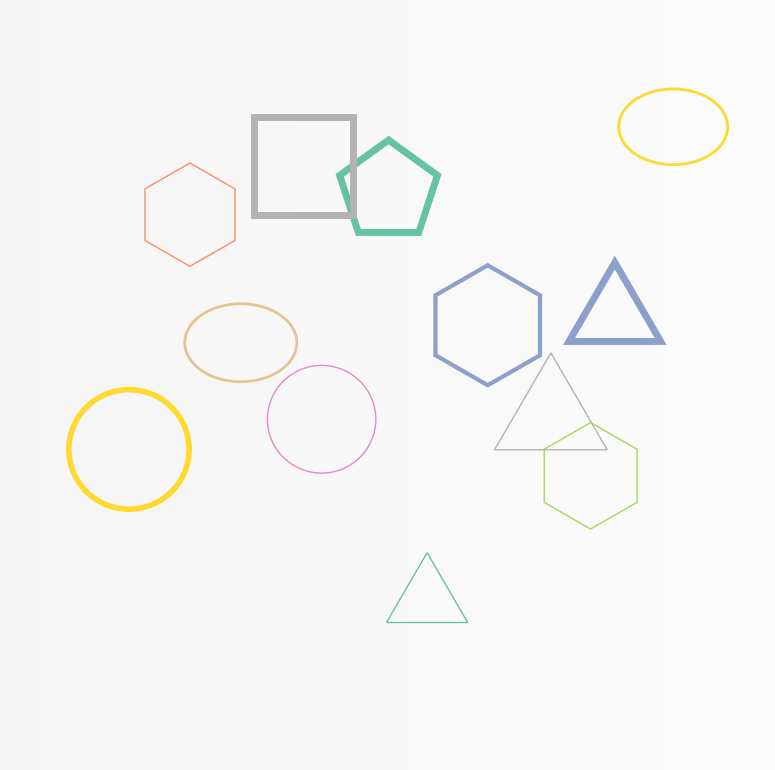[{"shape": "triangle", "thickness": 0.5, "radius": 0.3, "center": [0.551, 0.222]}, {"shape": "pentagon", "thickness": 2.5, "radius": 0.33, "center": [0.501, 0.752]}, {"shape": "hexagon", "thickness": 0.5, "radius": 0.34, "center": [0.245, 0.721]}, {"shape": "hexagon", "thickness": 1.5, "radius": 0.39, "center": [0.629, 0.578]}, {"shape": "triangle", "thickness": 2.5, "radius": 0.34, "center": [0.793, 0.591]}, {"shape": "circle", "thickness": 0.5, "radius": 0.35, "center": [0.415, 0.456]}, {"shape": "hexagon", "thickness": 0.5, "radius": 0.35, "center": [0.762, 0.382]}, {"shape": "oval", "thickness": 1, "radius": 0.35, "center": [0.869, 0.835]}, {"shape": "circle", "thickness": 2, "radius": 0.39, "center": [0.166, 0.416]}, {"shape": "oval", "thickness": 1, "radius": 0.36, "center": [0.311, 0.555]}, {"shape": "square", "thickness": 2.5, "radius": 0.32, "center": [0.392, 0.784]}, {"shape": "triangle", "thickness": 0.5, "radius": 0.42, "center": [0.711, 0.458]}]